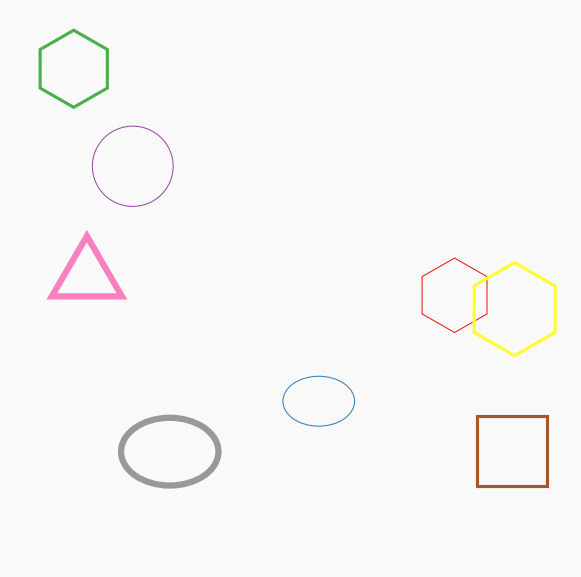[{"shape": "hexagon", "thickness": 0.5, "radius": 0.32, "center": [0.782, 0.488]}, {"shape": "oval", "thickness": 0.5, "radius": 0.31, "center": [0.548, 0.304]}, {"shape": "hexagon", "thickness": 1.5, "radius": 0.33, "center": [0.127, 0.88]}, {"shape": "circle", "thickness": 0.5, "radius": 0.35, "center": [0.228, 0.711]}, {"shape": "hexagon", "thickness": 1.5, "radius": 0.4, "center": [0.885, 0.464]}, {"shape": "square", "thickness": 1.5, "radius": 0.3, "center": [0.881, 0.218]}, {"shape": "triangle", "thickness": 3, "radius": 0.35, "center": [0.149, 0.521]}, {"shape": "oval", "thickness": 3, "radius": 0.42, "center": [0.292, 0.217]}]